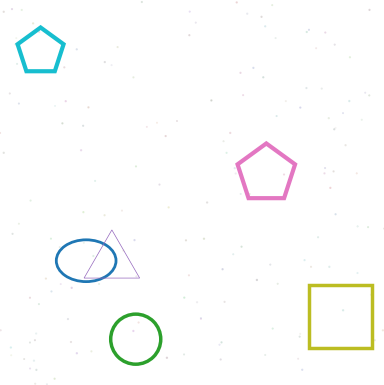[{"shape": "oval", "thickness": 2, "radius": 0.39, "center": [0.224, 0.323]}, {"shape": "circle", "thickness": 2.5, "radius": 0.33, "center": [0.353, 0.119]}, {"shape": "triangle", "thickness": 0.5, "radius": 0.42, "center": [0.291, 0.319]}, {"shape": "pentagon", "thickness": 3, "radius": 0.39, "center": [0.692, 0.549]}, {"shape": "square", "thickness": 2.5, "radius": 0.41, "center": [0.884, 0.178]}, {"shape": "pentagon", "thickness": 3, "radius": 0.31, "center": [0.105, 0.866]}]